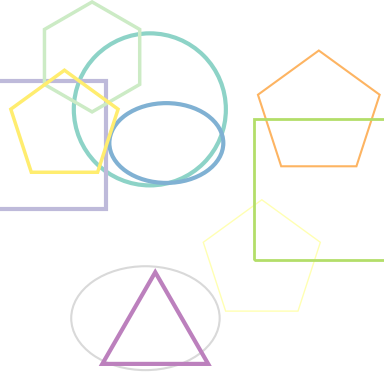[{"shape": "circle", "thickness": 3, "radius": 0.99, "center": [0.389, 0.716]}, {"shape": "pentagon", "thickness": 1, "radius": 0.8, "center": [0.68, 0.321]}, {"shape": "square", "thickness": 3, "radius": 0.83, "center": [0.108, 0.624]}, {"shape": "oval", "thickness": 3, "radius": 0.74, "center": [0.432, 0.629]}, {"shape": "pentagon", "thickness": 1.5, "radius": 0.83, "center": [0.828, 0.703]}, {"shape": "square", "thickness": 2, "radius": 0.91, "center": [0.841, 0.507]}, {"shape": "oval", "thickness": 1.5, "radius": 0.96, "center": [0.378, 0.174]}, {"shape": "triangle", "thickness": 3, "radius": 0.79, "center": [0.403, 0.134]}, {"shape": "hexagon", "thickness": 2.5, "radius": 0.71, "center": [0.239, 0.852]}, {"shape": "pentagon", "thickness": 2.5, "radius": 0.73, "center": [0.167, 0.671]}]